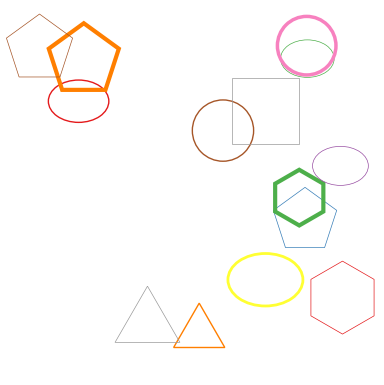[{"shape": "hexagon", "thickness": 0.5, "radius": 0.47, "center": [0.89, 0.227]}, {"shape": "oval", "thickness": 1, "radius": 0.39, "center": [0.204, 0.737]}, {"shape": "pentagon", "thickness": 0.5, "radius": 0.43, "center": [0.792, 0.427]}, {"shape": "oval", "thickness": 0.5, "radius": 0.35, "center": [0.798, 0.848]}, {"shape": "hexagon", "thickness": 3, "radius": 0.36, "center": [0.777, 0.487]}, {"shape": "oval", "thickness": 0.5, "radius": 0.36, "center": [0.884, 0.569]}, {"shape": "triangle", "thickness": 1, "radius": 0.38, "center": [0.517, 0.136]}, {"shape": "pentagon", "thickness": 3, "radius": 0.48, "center": [0.218, 0.844]}, {"shape": "oval", "thickness": 2, "radius": 0.49, "center": [0.689, 0.273]}, {"shape": "pentagon", "thickness": 0.5, "radius": 0.45, "center": [0.103, 0.873]}, {"shape": "circle", "thickness": 1, "radius": 0.4, "center": [0.579, 0.661]}, {"shape": "circle", "thickness": 2.5, "radius": 0.38, "center": [0.797, 0.881]}, {"shape": "triangle", "thickness": 0.5, "radius": 0.49, "center": [0.383, 0.159]}, {"shape": "square", "thickness": 0.5, "radius": 0.43, "center": [0.69, 0.712]}]